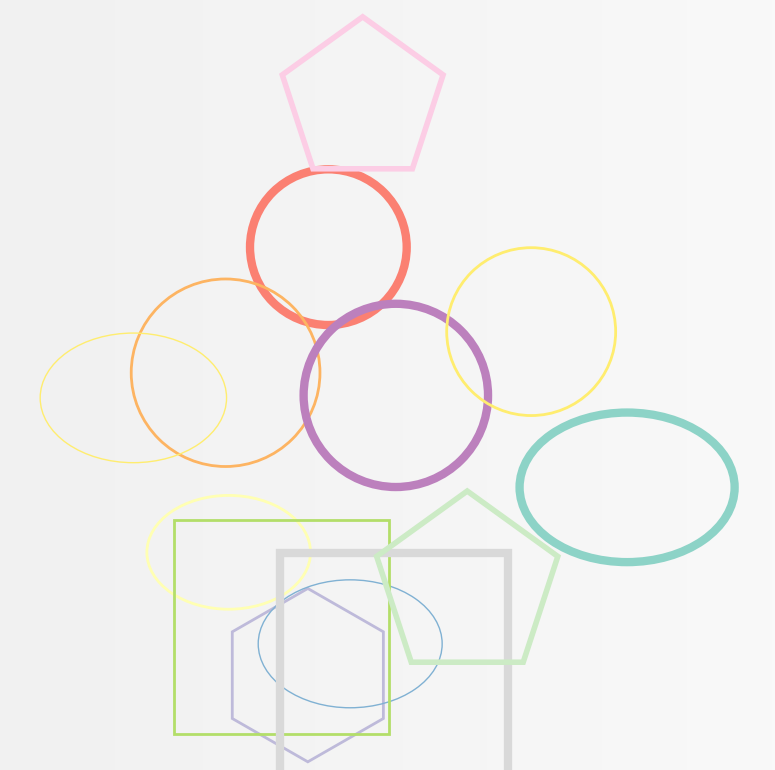[{"shape": "oval", "thickness": 3, "radius": 0.69, "center": [0.809, 0.367]}, {"shape": "oval", "thickness": 1, "radius": 0.53, "center": [0.295, 0.283]}, {"shape": "hexagon", "thickness": 1, "radius": 0.56, "center": [0.397, 0.123]}, {"shape": "circle", "thickness": 3, "radius": 0.51, "center": [0.424, 0.679]}, {"shape": "oval", "thickness": 0.5, "radius": 0.59, "center": [0.452, 0.164]}, {"shape": "circle", "thickness": 1, "radius": 0.61, "center": [0.291, 0.516]}, {"shape": "square", "thickness": 1, "radius": 0.69, "center": [0.363, 0.185]}, {"shape": "pentagon", "thickness": 2, "radius": 0.55, "center": [0.468, 0.869]}, {"shape": "square", "thickness": 3, "radius": 0.74, "center": [0.508, 0.135]}, {"shape": "circle", "thickness": 3, "radius": 0.59, "center": [0.511, 0.486]}, {"shape": "pentagon", "thickness": 2, "radius": 0.61, "center": [0.603, 0.239]}, {"shape": "circle", "thickness": 1, "radius": 0.54, "center": [0.685, 0.569]}, {"shape": "oval", "thickness": 0.5, "radius": 0.6, "center": [0.172, 0.483]}]